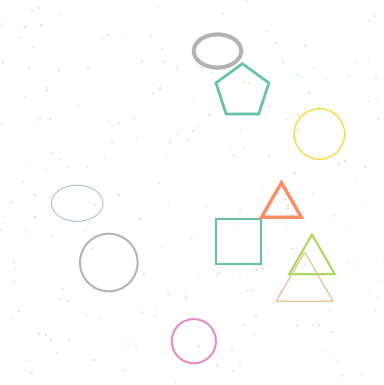[{"shape": "square", "thickness": 1.5, "radius": 0.29, "center": [0.618, 0.373]}, {"shape": "pentagon", "thickness": 2, "radius": 0.36, "center": [0.63, 0.762]}, {"shape": "triangle", "thickness": 2.5, "radius": 0.3, "center": [0.731, 0.466]}, {"shape": "oval", "thickness": 0.5, "radius": 0.34, "center": [0.2, 0.472]}, {"shape": "circle", "thickness": 1.5, "radius": 0.29, "center": [0.504, 0.114]}, {"shape": "triangle", "thickness": 1.5, "radius": 0.34, "center": [0.81, 0.322]}, {"shape": "circle", "thickness": 1, "radius": 0.33, "center": [0.83, 0.652]}, {"shape": "triangle", "thickness": 1, "radius": 0.43, "center": [0.791, 0.26]}, {"shape": "circle", "thickness": 1.5, "radius": 0.37, "center": [0.283, 0.318]}, {"shape": "oval", "thickness": 3, "radius": 0.31, "center": [0.565, 0.867]}]